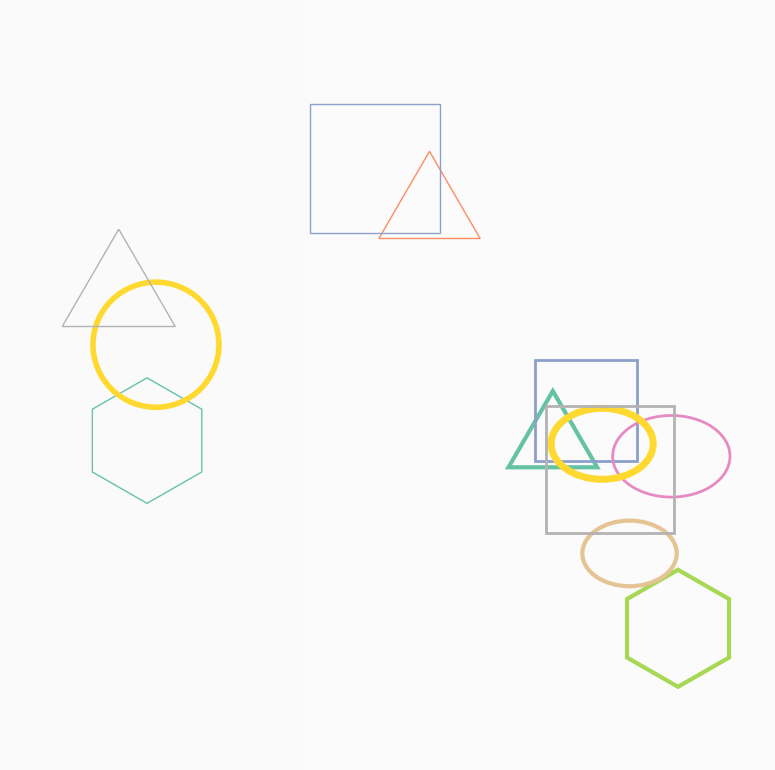[{"shape": "hexagon", "thickness": 0.5, "radius": 0.41, "center": [0.19, 0.428]}, {"shape": "triangle", "thickness": 1.5, "radius": 0.33, "center": [0.713, 0.426]}, {"shape": "triangle", "thickness": 0.5, "radius": 0.38, "center": [0.554, 0.728]}, {"shape": "square", "thickness": 0.5, "radius": 0.42, "center": [0.484, 0.781]}, {"shape": "square", "thickness": 1, "radius": 0.33, "center": [0.757, 0.467]}, {"shape": "oval", "thickness": 1, "radius": 0.38, "center": [0.866, 0.407]}, {"shape": "hexagon", "thickness": 1.5, "radius": 0.38, "center": [0.875, 0.184]}, {"shape": "circle", "thickness": 2, "radius": 0.41, "center": [0.201, 0.552]}, {"shape": "oval", "thickness": 2.5, "radius": 0.33, "center": [0.777, 0.424]}, {"shape": "oval", "thickness": 1.5, "radius": 0.3, "center": [0.812, 0.281]}, {"shape": "square", "thickness": 1, "radius": 0.41, "center": [0.787, 0.391]}, {"shape": "triangle", "thickness": 0.5, "radius": 0.42, "center": [0.153, 0.618]}]